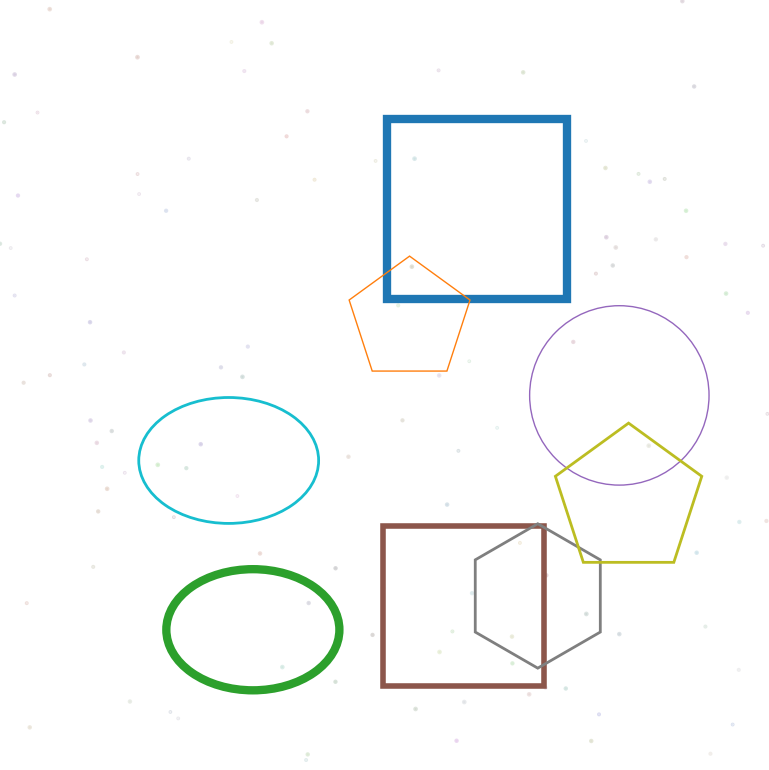[{"shape": "square", "thickness": 3, "radius": 0.58, "center": [0.619, 0.729]}, {"shape": "pentagon", "thickness": 0.5, "radius": 0.41, "center": [0.532, 0.585]}, {"shape": "oval", "thickness": 3, "radius": 0.56, "center": [0.328, 0.182]}, {"shape": "circle", "thickness": 0.5, "radius": 0.58, "center": [0.804, 0.486]}, {"shape": "square", "thickness": 2, "radius": 0.52, "center": [0.602, 0.213]}, {"shape": "hexagon", "thickness": 1, "radius": 0.47, "center": [0.698, 0.226]}, {"shape": "pentagon", "thickness": 1, "radius": 0.5, "center": [0.816, 0.351]}, {"shape": "oval", "thickness": 1, "radius": 0.58, "center": [0.297, 0.402]}]